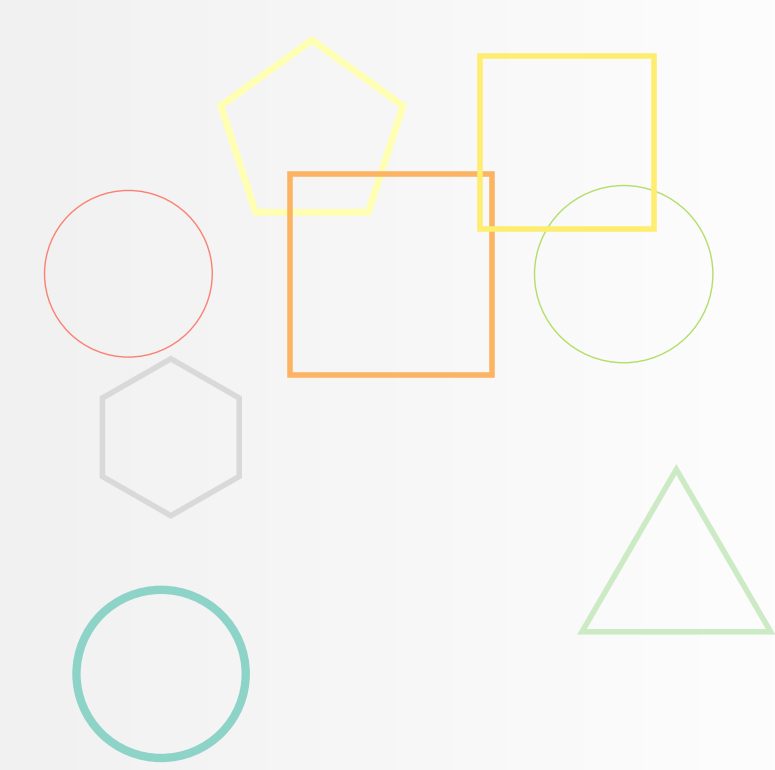[{"shape": "circle", "thickness": 3, "radius": 0.55, "center": [0.208, 0.125]}, {"shape": "pentagon", "thickness": 2.5, "radius": 0.62, "center": [0.402, 0.824]}, {"shape": "circle", "thickness": 0.5, "radius": 0.54, "center": [0.166, 0.644]}, {"shape": "square", "thickness": 2, "radius": 0.65, "center": [0.505, 0.644]}, {"shape": "circle", "thickness": 0.5, "radius": 0.58, "center": [0.805, 0.644]}, {"shape": "hexagon", "thickness": 2, "radius": 0.51, "center": [0.22, 0.432]}, {"shape": "triangle", "thickness": 2, "radius": 0.7, "center": [0.873, 0.25]}, {"shape": "square", "thickness": 2, "radius": 0.56, "center": [0.732, 0.815]}]